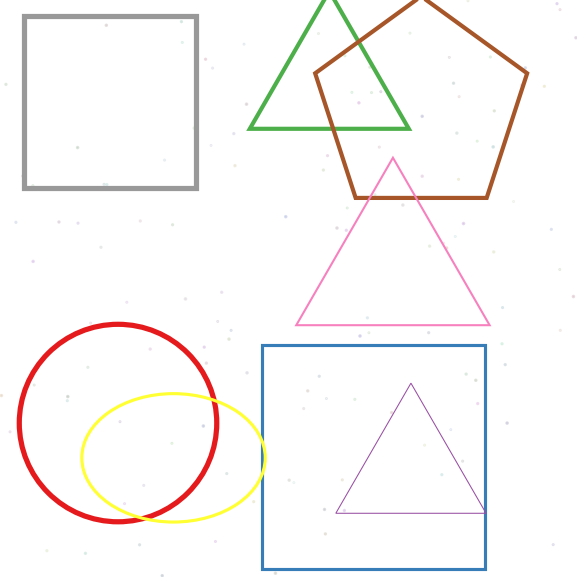[{"shape": "circle", "thickness": 2.5, "radius": 0.85, "center": [0.204, 0.267]}, {"shape": "square", "thickness": 1.5, "radius": 0.97, "center": [0.647, 0.208]}, {"shape": "triangle", "thickness": 2, "radius": 0.79, "center": [0.57, 0.856]}, {"shape": "triangle", "thickness": 0.5, "radius": 0.75, "center": [0.712, 0.185]}, {"shape": "oval", "thickness": 1.5, "radius": 0.79, "center": [0.3, 0.206]}, {"shape": "pentagon", "thickness": 2, "radius": 0.96, "center": [0.729, 0.813]}, {"shape": "triangle", "thickness": 1, "radius": 0.97, "center": [0.68, 0.533]}, {"shape": "square", "thickness": 2.5, "radius": 0.75, "center": [0.19, 0.823]}]